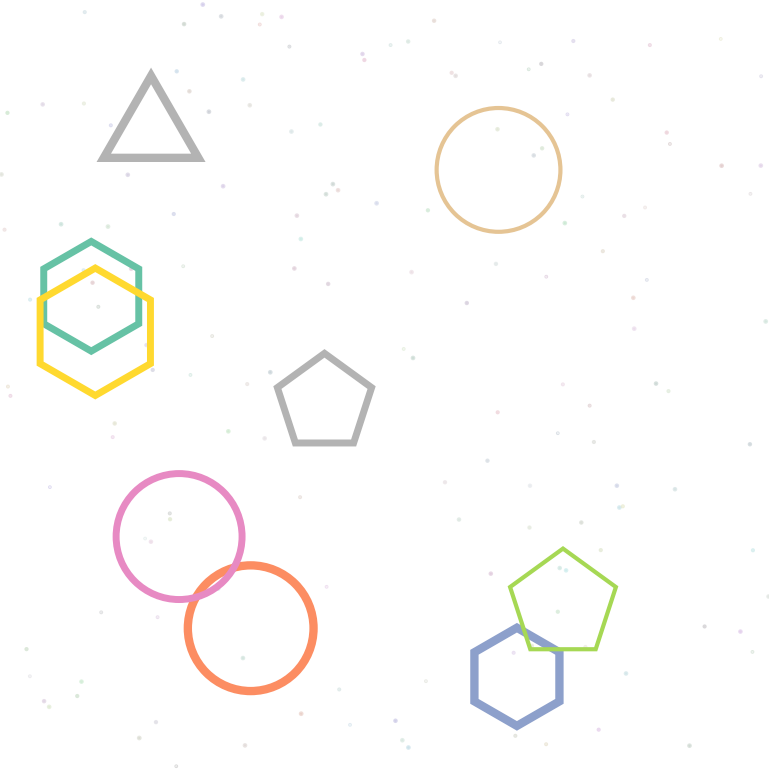[{"shape": "hexagon", "thickness": 2.5, "radius": 0.36, "center": [0.119, 0.615]}, {"shape": "circle", "thickness": 3, "radius": 0.41, "center": [0.326, 0.184]}, {"shape": "hexagon", "thickness": 3, "radius": 0.32, "center": [0.671, 0.121]}, {"shape": "circle", "thickness": 2.5, "radius": 0.41, "center": [0.233, 0.303]}, {"shape": "pentagon", "thickness": 1.5, "radius": 0.36, "center": [0.731, 0.215]}, {"shape": "hexagon", "thickness": 2.5, "radius": 0.41, "center": [0.124, 0.569]}, {"shape": "circle", "thickness": 1.5, "radius": 0.4, "center": [0.647, 0.779]}, {"shape": "triangle", "thickness": 3, "radius": 0.35, "center": [0.196, 0.83]}, {"shape": "pentagon", "thickness": 2.5, "radius": 0.32, "center": [0.421, 0.477]}]